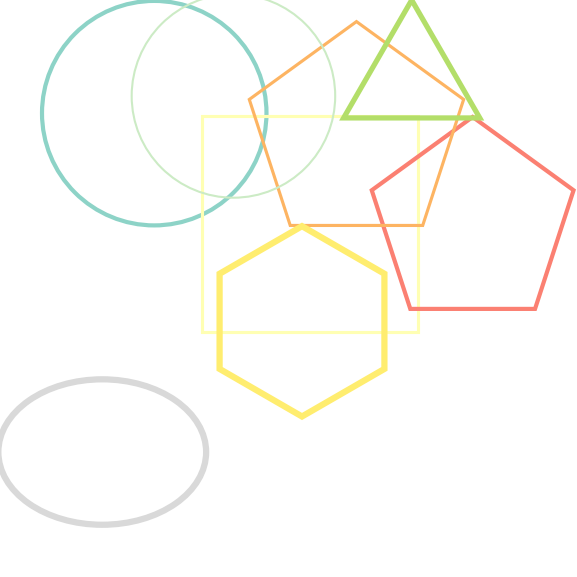[{"shape": "circle", "thickness": 2, "radius": 0.97, "center": [0.267, 0.803]}, {"shape": "square", "thickness": 1.5, "radius": 0.94, "center": [0.537, 0.612]}, {"shape": "pentagon", "thickness": 2, "radius": 0.92, "center": [0.818, 0.613]}, {"shape": "pentagon", "thickness": 1.5, "radius": 0.98, "center": [0.617, 0.767]}, {"shape": "triangle", "thickness": 2.5, "radius": 0.68, "center": [0.713, 0.863]}, {"shape": "oval", "thickness": 3, "radius": 0.9, "center": [0.177, 0.216]}, {"shape": "circle", "thickness": 1, "radius": 0.88, "center": [0.404, 0.833]}, {"shape": "hexagon", "thickness": 3, "radius": 0.82, "center": [0.523, 0.443]}]